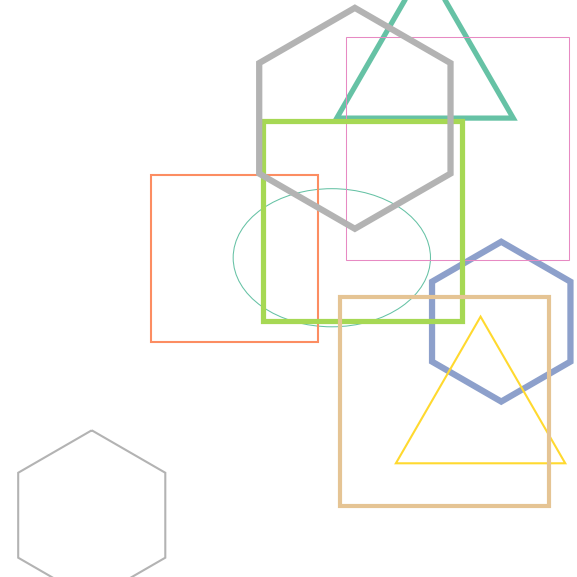[{"shape": "triangle", "thickness": 2.5, "radius": 0.88, "center": [0.736, 0.883]}, {"shape": "oval", "thickness": 0.5, "radius": 0.85, "center": [0.575, 0.553]}, {"shape": "square", "thickness": 1, "radius": 0.72, "center": [0.405, 0.551]}, {"shape": "hexagon", "thickness": 3, "radius": 0.69, "center": [0.868, 0.442]}, {"shape": "square", "thickness": 0.5, "radius": 0.97, "center": [0.792, 0.742]}, {"shape": "square", "thickness": 2.5, "radius": 0.86, "center": [0.628, 0.616]}, {"shape": "triangle", "thickness": 1, "radius": 0.85, "center": [0.832, 0.282]}, {"shape": "square", "thickness": 2, "radius": 0.9, "center": [0.769, 0.304]}, {"shape": "hexagon", "thickness": 1, "radius": 0.74, "center": [0.159, 0.107]}, {"shape": "hexagon", "thickness": 3, "radius": 0.96, "center": [0.614, 0.794]}]